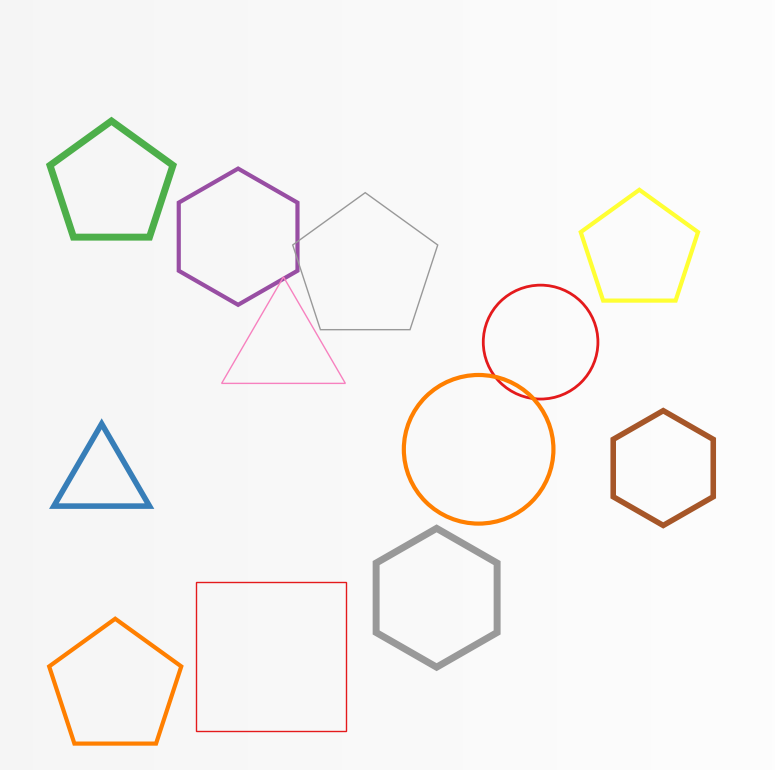[{"shape": "square", "thickness": 0.5, "radius": 0.48, "center": [0.349, 0.148]}, {"shape": "circle", "thickness": 1, "radius": 0.37, "center": [0.698, 0.556]}, {"shape": "triangle", "thickness": 2, "radius": 0.36, "center": [0.131, 0.378]}, {"shape": "pentagon", "thickness": 2.5, "radius": 0.42, "center": [0.144, 0.759]}, {"shape": "hexagon", "thickness": 1.5, "radius": 0.44, "center": [0.307, 0.693]}, {"shape": "pentagon", "thickness": 1.5, "radius": 0.45, "center": [0.149, 0.107]}, {"shape": "circle", "thickness": 1.5, "radius": 0.48, "center": [0.618, 0.417]}, {"shape": "pentagon", "thickness": 1.5, "radius": 0.4, "center": [0.825, 0.674]}, {"shape": "hexagon", "thickness": 2, "radius": 0.37, "center": [0.856, 0.392]}, {"shape": "triangle", "thickness": 0.5, "radius": 0.46, "center": [0.366, 0.548]}, {"shape": "pentagon", "thickness": 0.5, "radius": 0.49, "center": [0.471, 0.651]}, {"shape": "hexagon", "thickness": 2.5, "radius": 0.45, "center": [0.563, 0.224]}]